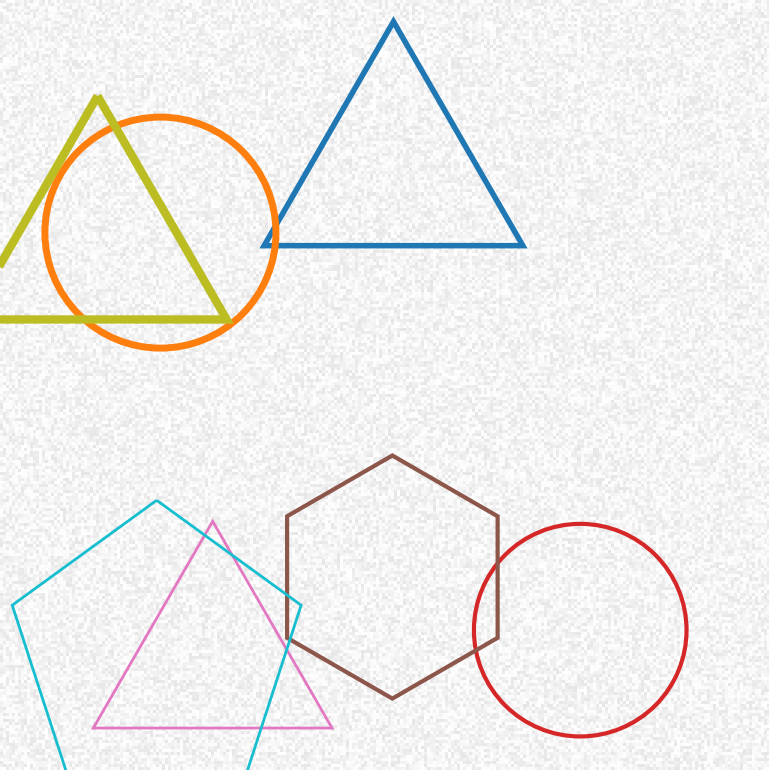[{"shape": "triangle", "thickness": 2, "radius": 0.97, "center": [0.511, 0.778]}, {"shape": "circle", "thickness": 2.5, "radius": 0.75, "center": [0.208, 0.698]}, {"shape": "circle", "thickness": 1.5, "radius": 0.69, "center": [0.754, 0.182]}, {"shape": "hexagon", "thickness": 1.5, "radius": 0.79, "center": [0.51, 0.251]}, {"shape": "triangle", "thickness": 1, "radius": 0.89, "center": [0.276, 0.144]}, {"shape": "triangle", "thickness": 3, "radius": 0.97, "center": [0.127, 0.682]}, {"shape": "pentagon", "thickness": 1, "radius": 0.99, "center": [0.203, 0.153]}]